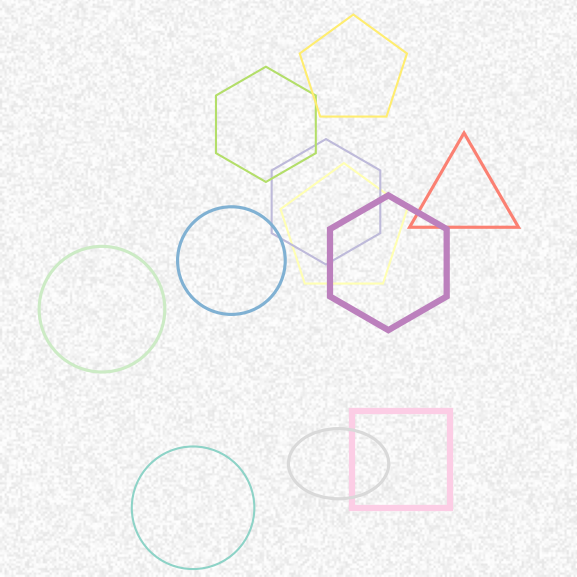[{"shape": "circle", "thickness": 1, "radius": 0.53, "center": [0.334, 0.12]}, {"shape": "pentagon", "thickness": 1, "radius": 0.58, "center": [0.595, 0.601]}, {"shape": "hexagon", "thickness": 1, "radius": 0.54, "center": [0.564, 0.65]}, {"shape": "triangle", "thickness": 1.5, "radius": 0.54, "center": [0.804, 0.66]}, {"shape": "circle", "thickness": 1.5, "radius": 0.47, "center": [0.401, 0.548]}, {"shape": "hexagon", "thickness": 1, "radius": 0.5, "center": [0.46, 0.784]}, {"shape": "square", "thickness": 3, "radius": 0.42, "center": [0.694, 0.204]}, {"shape": "oval", "thickness": 1.5, "radius": 0.43, "center": [0.586, 0.196]}, {"shape": "hexagon", "thickness": 3, "radius": 0.58, "center": [0.672, 0.544]}, {"shape": "circle", "thickness": 1.5, "radius": 0.54, "center": [0.177, 0.464]}, {"shape": "pentagon", "thickness": 1, "radius": 0.49, "center": [0.612, 0.876]}]